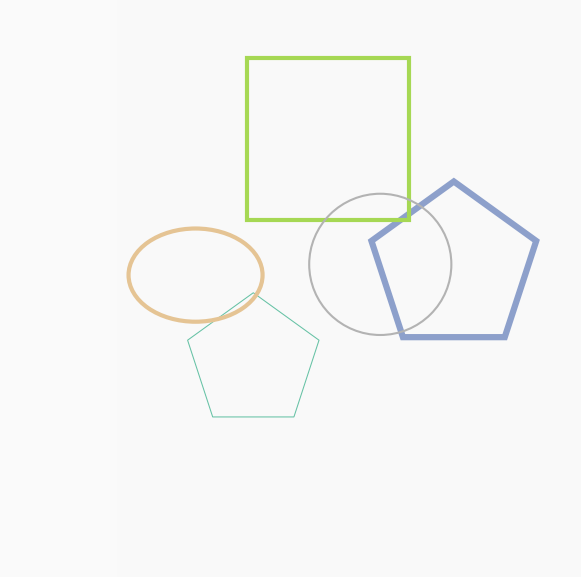[{"shape": "pentagon", "thickness": 0.5, "radius": 0.59, "center": [0.436, 0.373]}, {"shape": "pentagon", "thickness": 3, "radius": 0.75, "center": [0.781, 0.536]}, {"shape": "square", "thickness": 2, "radius": 0.7, "center": [0.564, 0.758]}, {"shape": "oval", "thickness": 2, "radius": 0.58, "center": [0.336, 0.523]}, {"shape": "circle", "thickness": 1, "radius": 0.61, "center": [0.654, 0.541]}]